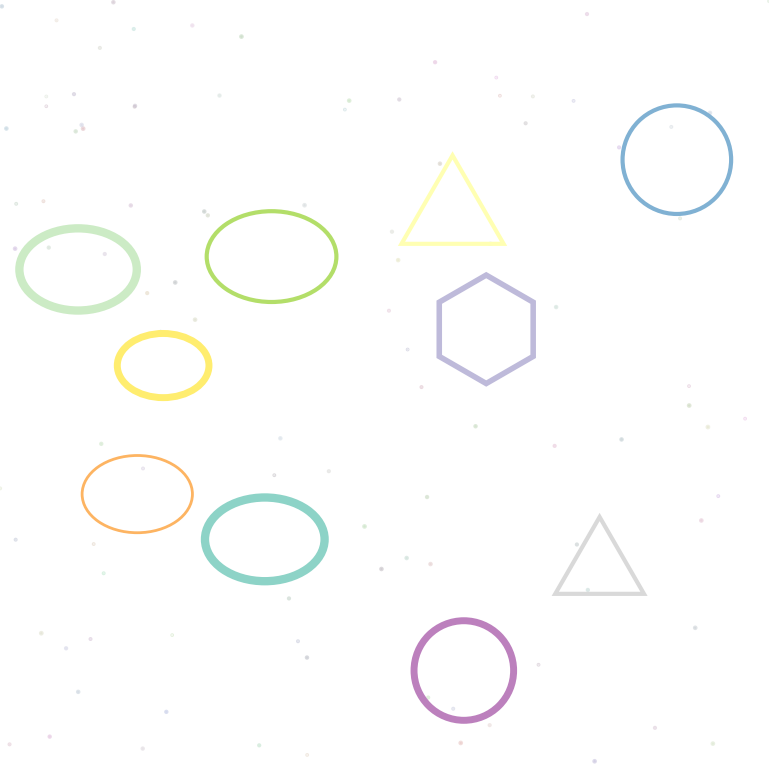[{"shape": "oval", "thickness": 3, "radius": 0.39, "center": [0.344, 0.3]}, {"shape": "triangle", "thickness": 1.5, "radius": 0.38, "center": [0.588, 0.722]}, {"shape": "hexagon", "thickness": 2, "radius": 0.35, "center": [0.631, 0.572]}, {"shape": "circle", "thickness": 1.5, "radius": 0.35, "center": [0.879, 0.793]}, {"shape": "oval", "thickness": 1, "radius": 0.36, "center": [0.178, 0.358]}, {"shape": "oval", "thickness": 1.5, "radius": 0.42, "center": [0.353, 0.667]}, {"shape": "triangle", "thickness": 1.5, "radius": 0.33, "center": [0.779, 0.262]}, {"shape": "circle", "thickness": 2.5, "radius": 0.32, "center": [0.602, 0.129]}, {"shape": "oval", "thickness": 3, "radius": 0.38, "center": [0.101, 0.65]}, {"shape": "oval", "thickness": 2.5, "radius": 0.3, "center": [0.212, 0.525]}]